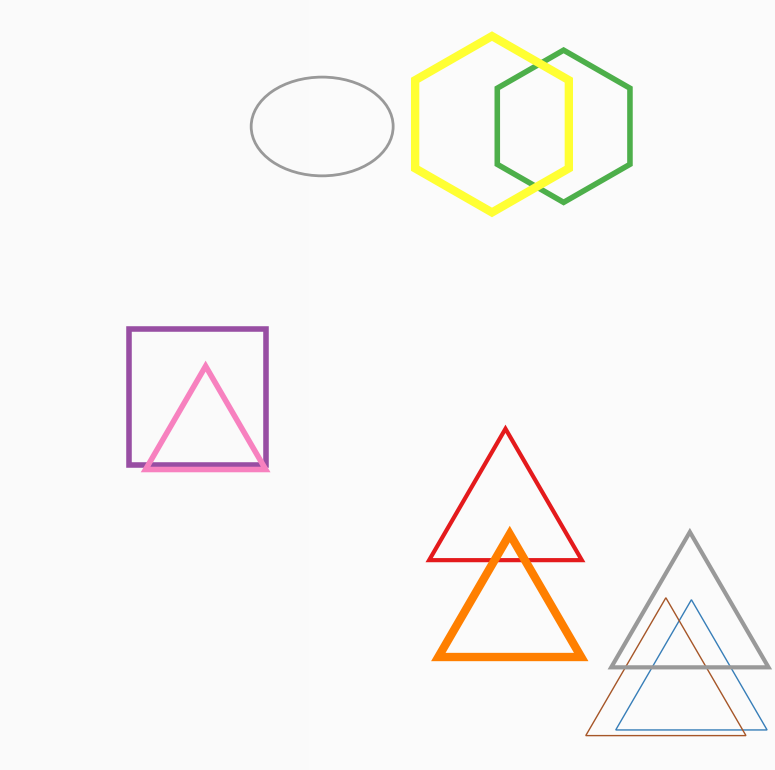[{"shape": "triangle", "thickness": 1.5, "radius": 0.57, "center": [0.652, 0.329]}, {"shape": "triangle", "thickness": 0.5, "radius": 0.56, "center": [0.892, 0.108]}, {"shape": "hexagon", "thickness": 2, "radius": 0.49, "center": [0.727, 0.836]}, {"shape": "square", "thickness": 2, "radius": 0.44, "center": [0.255, 0.485]}, {"shape": "triangle", "thickness": 3, "radius": 0.53, "center": [0.658, 0.2]}, {"shape": "hexagon", "thickness": 3, "radius": 0.57, "center": [0.635, 0.839]}, {"shape": "triangle", "thickness": 0.5, "radius": 0.6, "center": [0.859, 0.104]}, {"shape": "triangle", "thickness": 2, "radius": 0.45, "center": [0.265, 0.435]}, {"shape": "triangle", "thickness": 1.5, "radius": 0.59, "center": [0.89, 0.192]}, {"shape": "oval", "thickness": 1, "radius": 0.46, "center": [0.416, 0.836]}]